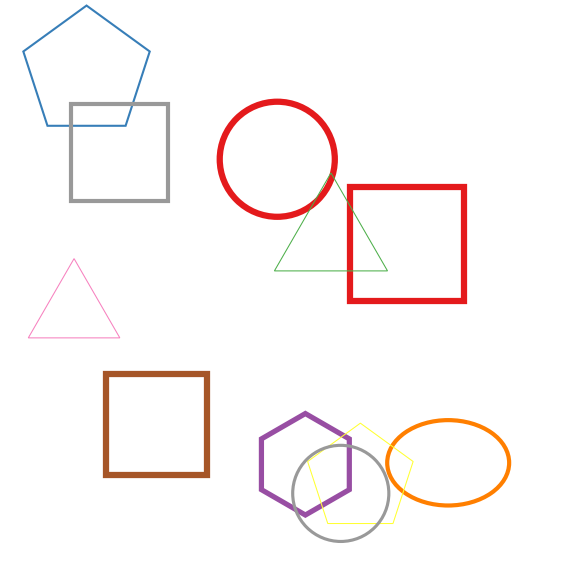[{"shape": "circle", "thickness": 3, "radius": 0.5, "center": [0.48, 0.723]}, {"shape": "square", "thickness": 3, "radius": 0.49, "center": [0.704, 0.577]}, {"shape": "pentagon", "thickness": 1, "radius": 0.58, "center": [0.15, 0.874]}, {"shape": "triangle", "thickness": 0.5, "radius": 0.57, "center": [0.573, 0.587]}, {"shape": "hexagon", "thickness": 2.5, "radius": 0.44, "center": [0.529, 0.195]}, {"shape": "oval", "thickness": 2, "radius": 0.53, "center": [0.776, 0.198]}, {"shape": "pentagon", "thickness": 0.5, "radius": 0.48, "center": [0.624, 0.17]}, {"shape": "square", "thickness": 3, "radius": 0.44, "center": [0.271, 0.264]}, {"shape": "triangle", "thickness": 0.5, "radius": 0.46, "center": [0.128, 0.46]}, {"shape": "square", "thickness": 2, "radius": 0.42, "center": [0.207, 0.734]}, {"shape": "circle", "thickness": 1.5, "radius": 0.42, "center": [0.59, 0.145]}]